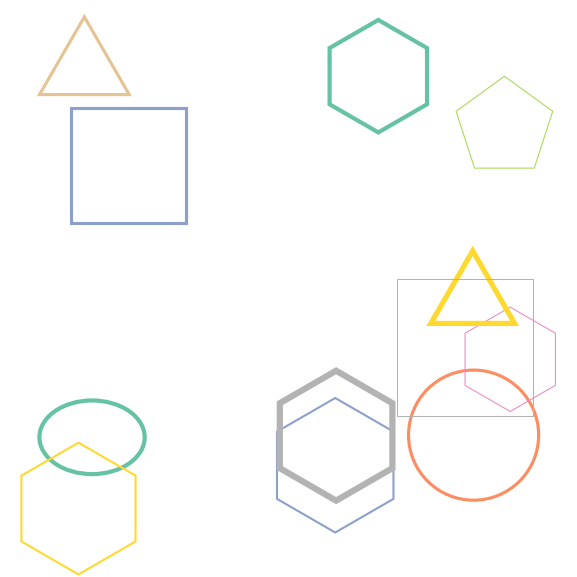[{"shape": "hexagon", "thickness": 2, "radius": 0.49, "center": [0.655, 0.867]}, {"shape": "oval", "thickness": 2, "radius": 0.46, "center": [0.159, 0.242]}, {"shape": "circle", "thickness": 1.5, "radius": 0.56, "center": [0.82, 0.246]}, {"shape": "hexagon", "thickness": 1, "radius": 0.58, "center": [0.58, 0.193]}, {"shape": "square", "thickness": 1.5, "radius": 0.5, "center": [0.223, 0.713]}, {"shape": "hexagon", "thickness": 0.5, "radius": 0.45, "center": [0.883, 0.377]}, {"shape": "pentagon", "thickness": 0.5, "radius": 0.44, "center": [0.873, 0.779]}, {"shape": "triangle", "thickness": 2.5, "radius": 0.42, "center": [0.819, 0.481]}, {"shape": "hexagon", "thickness": 1, "radius": 0.57, "center": [0.136, 0.119]}, {"shape": "triangle", "thickness": 1.5, "radius": 0.45, "center": [0.146, 0.88]}, {"shape": "square", "thickness": 0.5, "radius": 0.59, "center": [0.805, 0.397]}, {"shape": "hexagon", "thickness": 3, "radius": 0.56, "center": [0.582, 0.245]}]